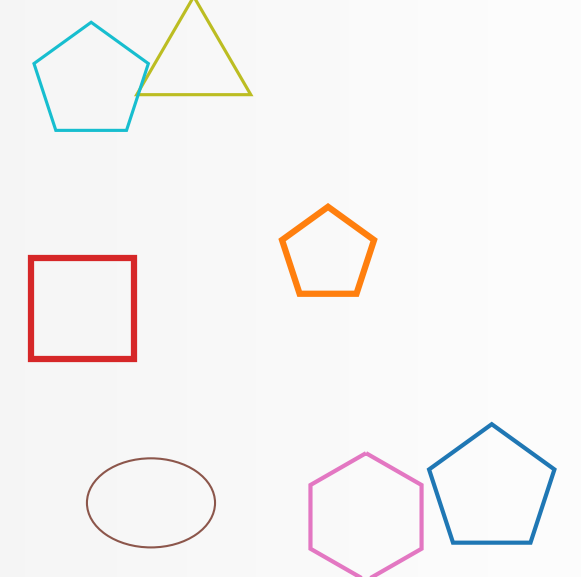[{"shape": "pentagon", "thickness": 2, "radius": 0.57, "center": [0.846, 0.151]}, {"shape": "pentagon", "thickness": 3, "radius": 0.42, "center": [0.564, 0.558]}, {"shape": "square", "thickness": 3, "radius": 0.44, "center": [0.142, 0.465]}, {"shape": "oval", "thickness": 1, "radius": 0.55, "center": [0.26, 0.128]}, {"shape": "hexagon", "thickness": 2, "radius": 0.55, "center": [0.63, 0.104]}, {"shape": "triangle", "thickness": 1.5, "radius": 0.57, "center": [0.333, 0.892]}, {"shape": "pentagon", "thickness": 1.5, "radius": 0.52, "center": [0.157, 0.857]}]